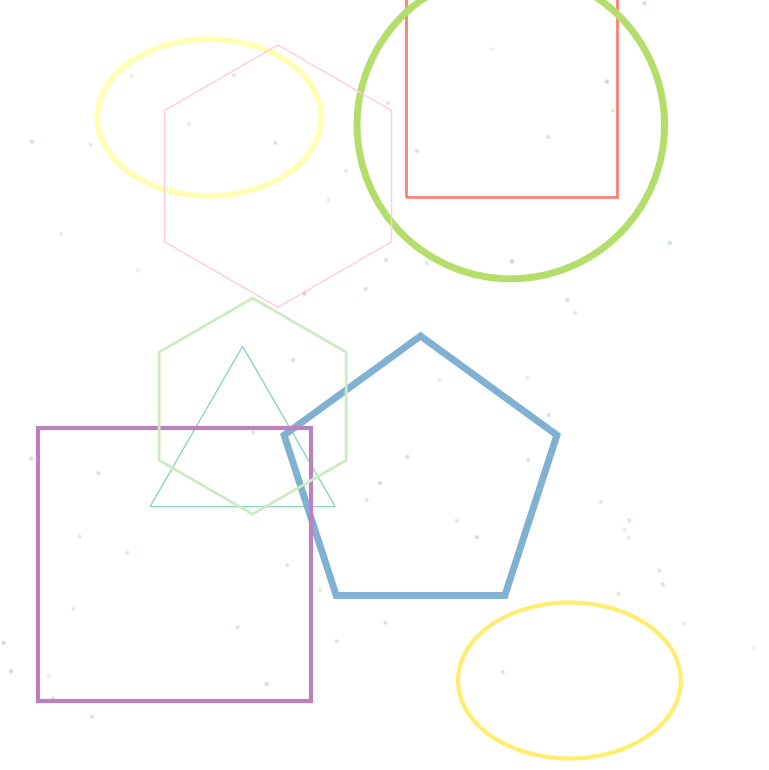[{"shape": "triangle", "thickness": 0.5, "radius": 0.69, "center": [0.315, 0.411]}, {"shape": "oval", "thickness": 2, "radius": 0.73, "center": [0.272, 0.847]}, {"shape": "square", "thickness": 1, "radius": 0.68, "center": [0.665, 0.882]}, {"shape": "pentagon", "thickness": 2.5, "radius": 0.93, "center": [0.546, 0.377]}, {"shape": "circle", "thickness": 2.5, "radius": 1.0, "center": [0.663, 0.838]}, {"shape": "hexagon", "thickness": 0.5, "radius": 0.85, "center": [0.361, 0.771]}, {"shape": "square", "thickness": 1.5, "radius": 0.89, "center": [0.227, 0.267]}, {"shape": "hexagon", "thickness": 1, "radius": 0.7, "center": [0.328, 0.472]}, {"shape": "oval", "thickness": 1.5, "radius": 0.72, "center": [0.74, 0.116]}]